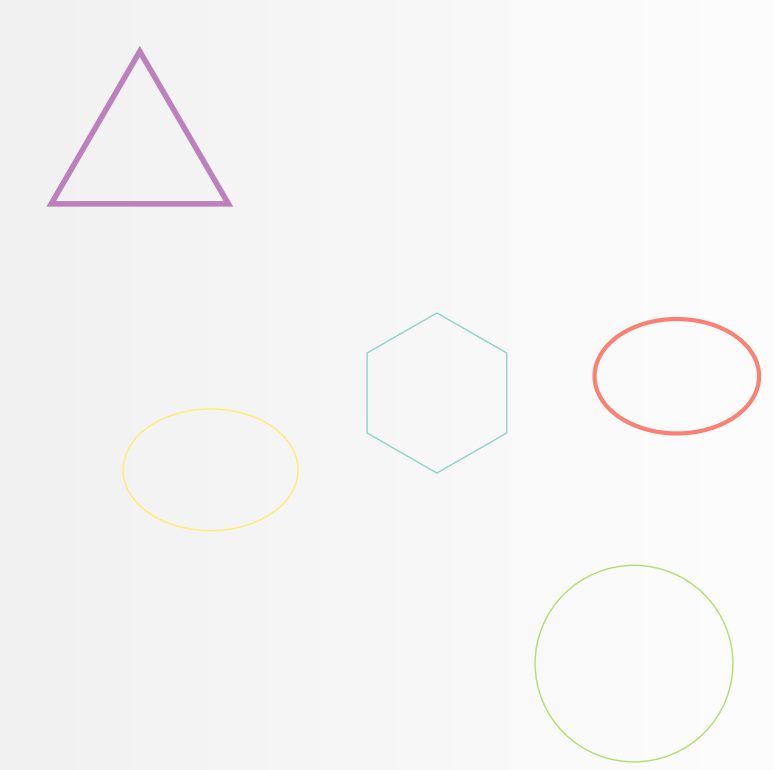[{"shape": "hexagon", "thickness": 0.5, "radius": 0.52, "center": [0.564, 0.49]}, {"shape": "oval", "thickness": 1.5, "radius": 0.53, "center": [0.873, 0.511]}, {"shape": "circle", "thickness": 0.5, "radius": 0.64, "center": [0.818, 0.138]}, {"shape": "triangle", "thickness": 2, "radius": 0.66, "center": [0.18, 0.801]}, {"shape": "oval", "thickness": 0.5, "radius": 0.56, "center": [0.272, 0.39]}]